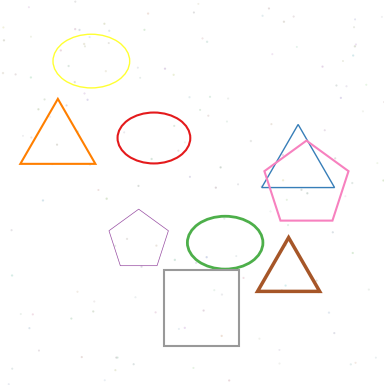[{"shape": "oval", "thickness": 1.5, "radius": 0.47, "center": [0.4, 0.642]}, {"shape": "triangle", "thickness": 1, "radius": 0.55, "center": [0.774, 0.567]}, {"shape": "oval", "thickness": 2, "radius": 0.49, "center": [0.585, 0.37]}, {"shape": "pentagon", "thickness": 0.5, "radius": 0.41, "center": [0.36, 0.376]}, {"shape": "triangle", "thickness": 1.5, "radius": 0.56, "center": [0.15, 0.631]}, {"shape": "oval", "thickness": 1, "radius": 0.5, "center": [0.237, 0.841]}, {"shape": "triangle", "thickness": 2.5, "radius": 0.47, "center": [0.75, 0.29]}, {"shape": "pentagon", "thickness": 1.5, "radius": 0.57, "center": [0.796, 0.52]}, {"shape": "square", "thickness": 1.5, "radius": 0.49, "center": [0.524, 0.2]}]